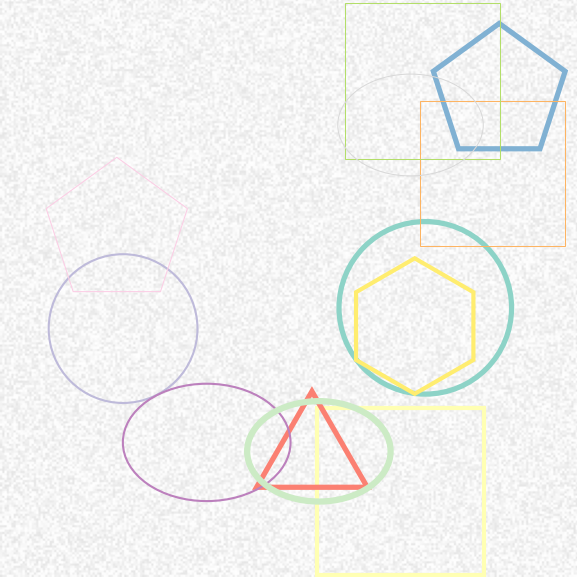[{"shape": "circle", "thickness": 2.5, "radius": 0.75, "center": [0.736, 0.466]}, {"shape": "square", "thickness": 2, "radius": 0.72, "center": [0.694, 0.147]}, {"shape": "circle", "thickness": 1, "radius": 0.64, "center": [0.213, 0.43]}, {"shape": "triangle", "thickness": 2.5, "radius": 0.55, "center": [0.54, 0.211]}, {"shape": "pentagon", "thickness": 2.5, "radius": 0.6, "center": [0.864, 0.839]}, {"shape": "square", "thickness": 0.5, "radius": 0.62, "center": [0.853, 0.699]}, {"shape": "square", "thickness": 0.5, "radius": 0.67, "center": [0.732, 0.859]}, {"shape": "pentagon", "thickness": 0.5, "radius": 0.64, "center": [0.202, 0.598]}, {"shape": "oval", "thickness": 0.5, "radius": 0.63, "center": [0.711, 0.783]}, {"shape": "oval", "thickness": 1, "radius": 0.73, "center": [0.358, 0.233]}, {"shape": "oval", "thickness": 3, "radius": 0.62, "center": [0.552, 0.218]}, {"shape": "hexagon", "thickness": 2, "radius": 0.59, "center": [0.718, 0.435]}]